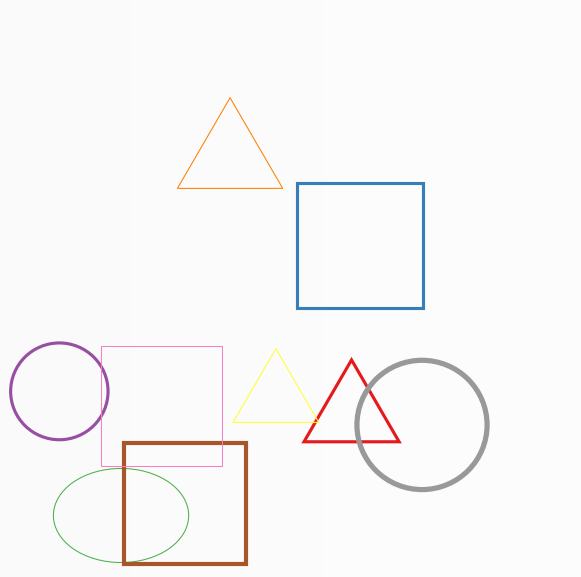[{"shape": "triangle", "thickness": 1.5, "radius": 0.47, "center": [0.605, 0.281]}, {"shape": "square", "thickness": 1.5, "radius": 0.54, "center": [0.62, 0.574]}, {"shape": "oval", "thickness": 0.5, "radius": 0.58, "center": [0.208, 0.107]}, {"shape": "circle", "thickness": 1.5, "radius": 0.42, "center": [0.102, 0.321]}, {"shape": "triangle", "thickness": 0.5, "radius": 0.52, "center": [0.396, 0.725]}, {"shape": "triangle", "thickness": 0.5, "radius": 0.43, "center": [0.475, 0.31]}, {"shape": "square", "thickness": 2, "radius": 0.52, "center": [0.318, 0.127]}, {"shape": "square", "thickness": 0.5, "radius": 0.52, "center": [0.278, 0.296]}, {"shape": "circle", "thickness": 2.5, "radius": 0.56, "center": [0.726, 0.263]}]